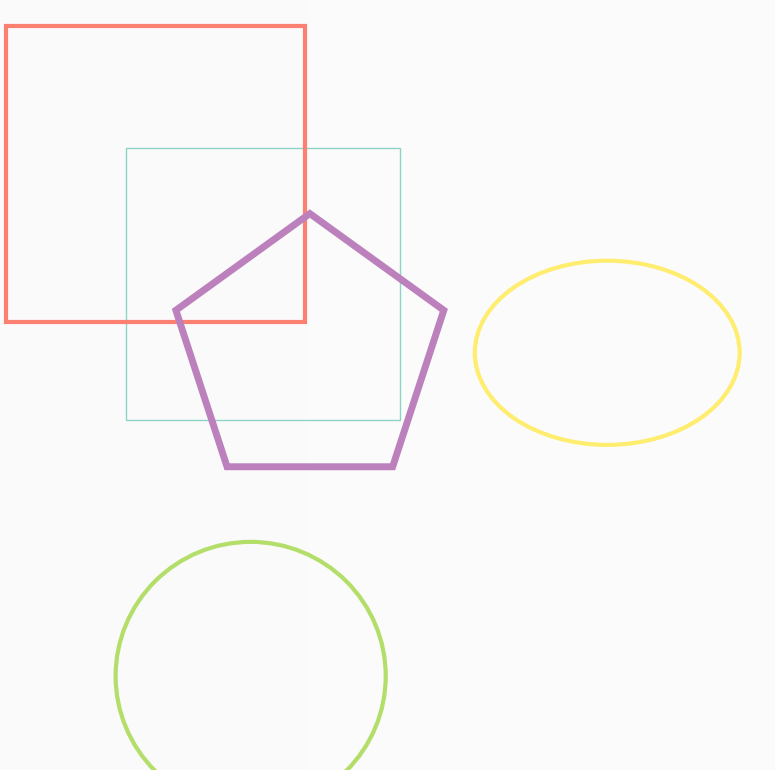[{"shape": "square", "thickness": 0.5, "radius": 0.88, "center": [0.339, 0.631]}, {"shape": "square", "thickness": 1.5, "radius": 0.96, "center": [0.201, 0.774]}, {"shape": "circle", "thickness": 1.5, "radius": 0.87, "center": [0.323, 0.122]}, {"shape": "pentagon", "thickness": 2.5, "radius": 0.91, "center": [0.4, 0.541]}, {"shape": "oval", "thickness": 1.5, "radius": 0.85, "center": [0.784, 0.542]}]